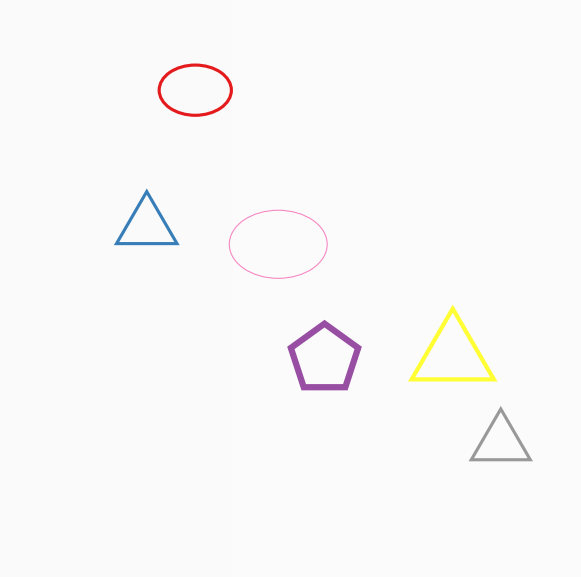[{"shape": "oval", "thickness": 1.5, "radius": 0.31, "center": [0.336, 0.843]}, {"shape": "triangle", "thickness": 1.5, "radius": 0.3, "center": [0.252, 0.607]}, {"shape": "pentagon", "thickness": 3, "radius": 0.3, "center": [0.558, 0.378]}, {"shape": "triangle", "thickness": 2, "radius": 0.41, "center": [0.779, 0.383]}, {"shape": "oval", "thickness": 0.5, "radius": 0.42, "center": [0.479, 0.576]}, {"shape": "triangle", "thickness": 1.5, "radius": 0.29, "center": [0.862, 0.232]}]